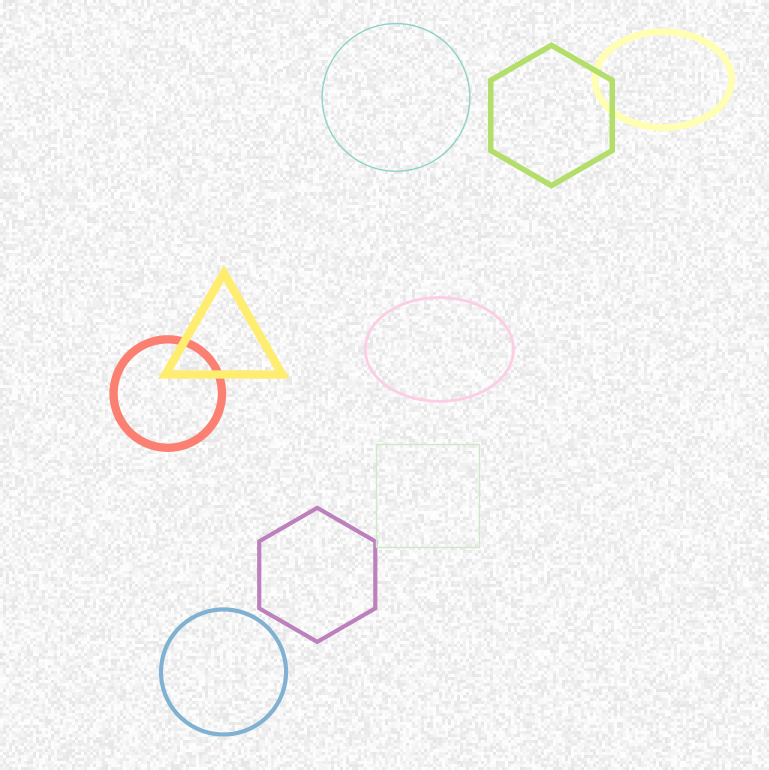[{"shape": "circle", "thickness": 0.5, "radius": 0.48, "center": [0.514, 0.874]}, {"shape": "oval", "thickness": 2.5, "radius": 0.44, "center": [0.861, 0.897]}, {"shape": "circle", "thickness": 3, "radius": 0.35, "center": [0.218, 0.489]}, {"shape": "circle", "thickness": 1.5, "radius": 0.41, "center": [0.29, 0.127]}, {"shape": "hexagon", "thickness": 2, "radius": 0.46, "center": [0.716, 0.85]}, {"shape": "oval", "thickness": 1, "radius": 0.48, "center": [0.571, 0.546]}, {"shape": "hexagon", "thickness": 1.5, "radius": 0.44, "center": [0.412, 0.253]}, {"shape": "square", "thickness": 0.5, "radius": 0.34, "center": [0.555, 0.357]}, {"shape": "triangle", "thickness": 3, "radius": 0.44, "center": [0.291, 0.558]}]